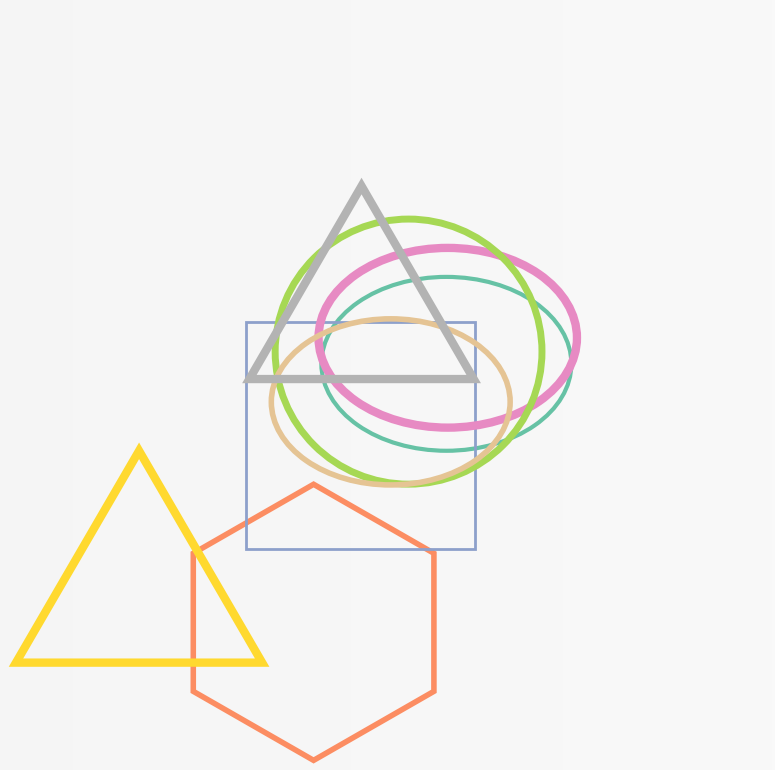[{"shape": "oval", "thickness": 1.5, "radius": 0.81, "center": [0.576, 0.527]}, {"shape": "hexagon", "thickness": 2, "radius": 0.9, "center": [0.405, 0.192]}, {"shape": "square", "thickness": 1, "radius": 0.74, "center": [0.465, 0.434]}, {"shape": "oval", "thickness": 3, "radius": 0.83, "center": [0.578, 0.561]}, {"shape": "circle", "thickness": 2.5, "radius": 0.86, "center": [0.527, 0.543]}, {"shape": "triangle", "thickness": 3, "radius": 0.92, "center": [0.179, 0.231]}, {"shape": "oval", "thickness": 2, "radius": 0.77, "center": [0.504, 0.478]}, {"shape": "triangle", "thickness": 3, "radius": 0.84, "center": [0.467, 0.591]}]